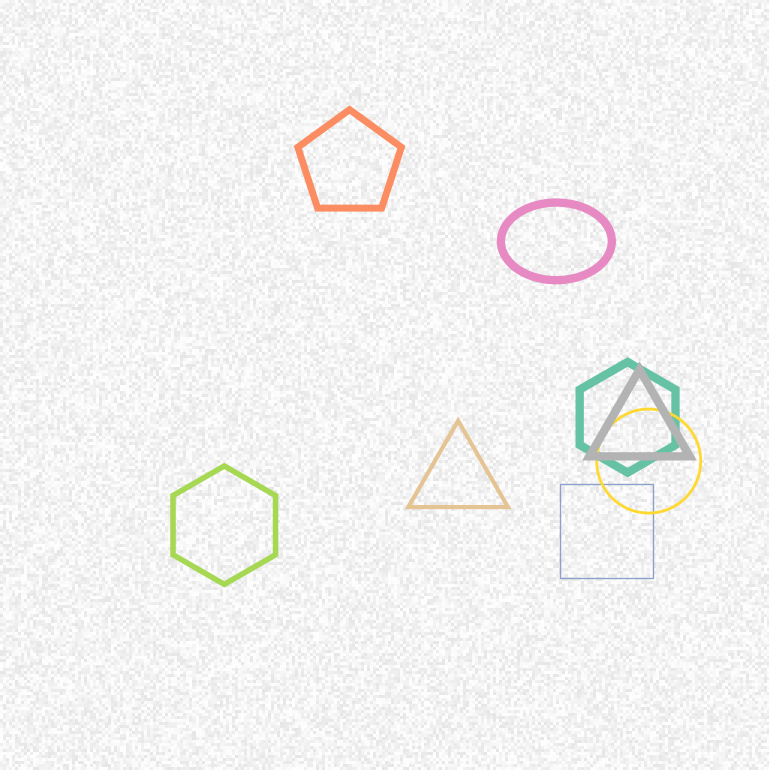[{"shape": "hexagon", "thickness": 3, "radius": 0.36, "center": [0.815, 0.458]}, {"shape": "pentagon", "thickness": 2.5, "radius": 0.35, "center": [0.454, 0.787]}, {"shape": "square", "thickness": 0.5, "radius": 0.3, "center": [0.788, 0.31]}, {"shape": "oval", "thickness": 3, "radius": 0.36, "center": [0.723, 0.687]}, {"shape": "hexagon", "thickness": 2, "radius": 0.38, "center": [0.291, 0.318]}, {"shape": "circle", "thickness": 1, "radius": 0.34, "center": [0.842, 0.401]}, {"shape": "triangle", "thickness": 1.5, "radius": 0.37, "center": [0.595, 0.379]}, {"shape": "triangle", "thickness": 3, "radius": 0.38, "center": [0.831, 0.445]}]